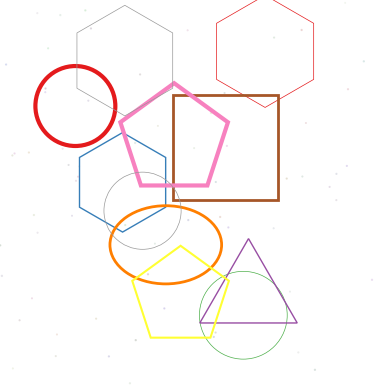[{"shape": "circle", "thickness": 3, "radius": 0.52, "center": [0.196, 0.725]}, {"shape": "hexagon", "thickness": 0.5, "radius": 0.73, "center": [0.689, 0.867]}, {"shape": "hexagon", "thickness": 1, "radius": 0.65, "center": [0.318, 0.526]}, {"shape": "circle", "thickness": 0.5, "radius": 0.57, "center": [0.632, 0.181]}, {"shape": "triangle", "thickness": 1, "radius": 0.73, "center": [0.645, 0.234]}, {"shape": "oval", "thickness": 2, "radius": 0.73, "center": [0.431, 0.364]}, {"shape": "pentagon", "thickness": 1.5, "radius": 0.66, "center": [0.469, 0.23]}, {"shape": "square", "thickness": 2, "radius": 0.68, "center": [0.586, 0.616]}, {"shape": "pentagon", "thickness": 3, "radius": 0.73, "center": [0.452, 0.637]}, {"shape": "hexagon", "thickness": 0.5, "radius": 0.72, "center": [0.324, 0.843]}, {"shape": "circle", "thickness": 0.5, "radius": 0.5, "center": [0.37, 0.453]}]